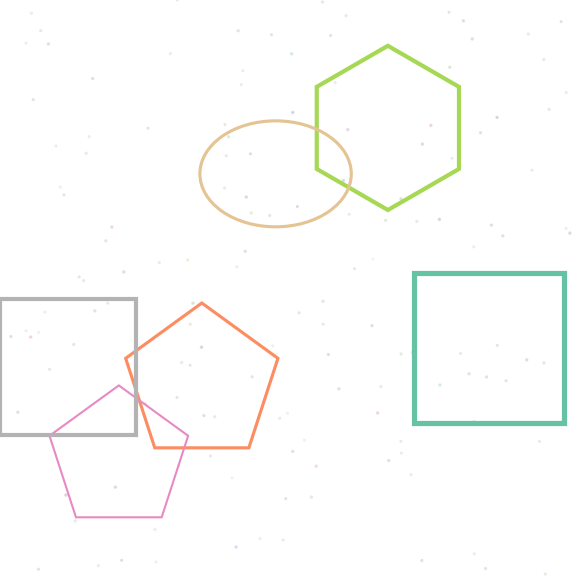[{"shape": "square", "thickness": 2.5, "radius": 0.65, "center": [0.846, 0.396]}, {"shape": "pentagon", "thickness": 1.5, "radius": 0.69, "center": [0.349, 0.336]}, {"shape": "pentagon", "thickness": 1, "radius": 0.63, "center": [0.206, 0.206]}, {"shape": "hexagon", "thickness": 2, "radius": 0.71, "center": [0.672, 0.778]}, {"shape": "oval", "thickness": 1.5, "radius": 0.66, "center": [0.477, 0.698]}, {"shape": "square", "thickness": 2, "radius": 0.59, "center": [0.118, 0.364]}]